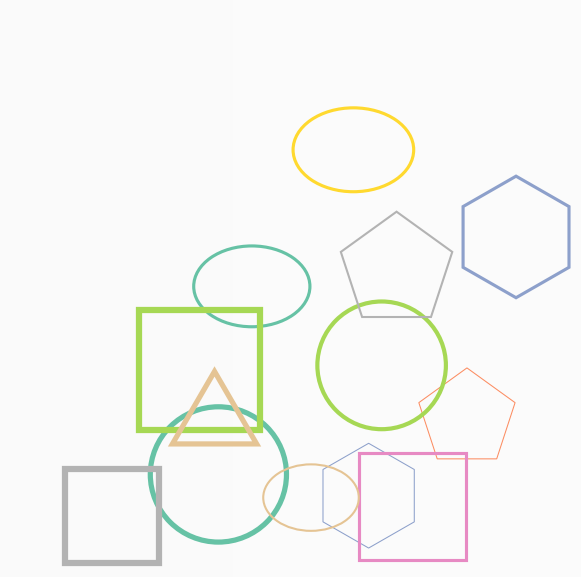[{"shape": "oval", "thickness": 1.5, "radius": 0.5, "center": [0.433, 0.503]}, {"shape": "circle", "thickness": 2.5, "radius": 0.59, "center": [0.376, 0.178]}, {"shape": "pentagon", "thickness": 0.5, "radius": 0.44, "center": [0.803, 0.275]}, {"shape": "hexagon", "thickness": 0.5, "radius": 0.45, "center": [0.634, 0.141]}, {"shape": "hexagon", "thickness": 1.5, "radius": 0.53, "center": [0.888, 0.589]}, {"shape": "square", "thickness": 1.5, "radius": 0.46, "center": [0.709, 0.123]}, {"shape": "square", "thickness": 3, "radius": 0.52, "center": [0.343, 0.359]}, {"shape": "circle", "thickness": 2, "radius": 0.55, "center": [0.657, 0.367]}, {"shape": "oval", "thickness": 1.5, "radius": 0.52, "center": [0.608, 0.74]}, {"shape": "triangle", "thickness": 2.5, "radius": 0.42, "center": [0.369, 0.272]}, {"shape": "oval", "thickness": 1, "radius": 0.41, "center": [0.535, 0.137]}, {"shape": "pentagon", "thickness": 1, "radius": 0.5, "center": [0.682, 0.532]}, {"shape": "square", "thickness": 3, "radius": 0.41, "center": [0.193, 0.106]}]